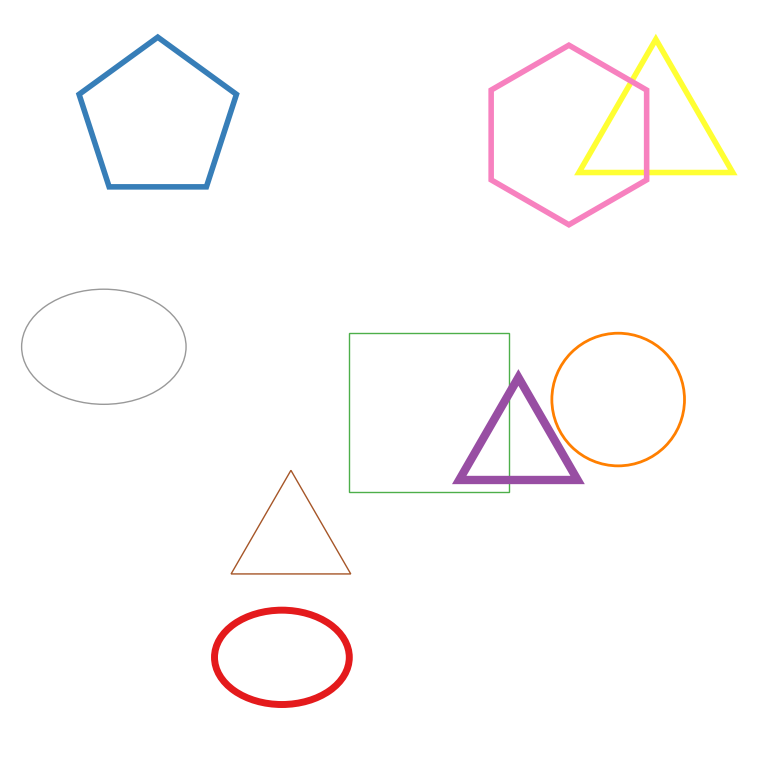[{"shape": "oval", "thickness": 2.5, "radius": 0.44, "center": [0.366, 0.146]}, {"shape": "pentagon", "thickness": 2, "radius": 0.54, "center": [0.205, 0.844]}, {"shape": "square", "thickness": 0.5, "radius": 0.52, "center": [0.558, 0.464]}, {"shape": "triangle", "thickness": 3, "radius": 0.44, "center": [0.673, 0.421]}, {"shape": "circle", "thickness": 1, "radius": 0.43, "center": [0.803, 0.481]}, {"shape": "triangle", "thickness": 2, "radius": 0.58, "center": [0.852, 0.834]}, {"shape": "triangle", "thickness": 0.5, "radius": 0.45, "center": [0.378, 0.299]}, {"shape": "hexagon", "thickness": 2, "radius": 0.58, "center": [0.739, 0.825]}, {"shape": "oval", "thickness": 0.5, "radius": 0.53, "center": [0.135, 0.55]}]